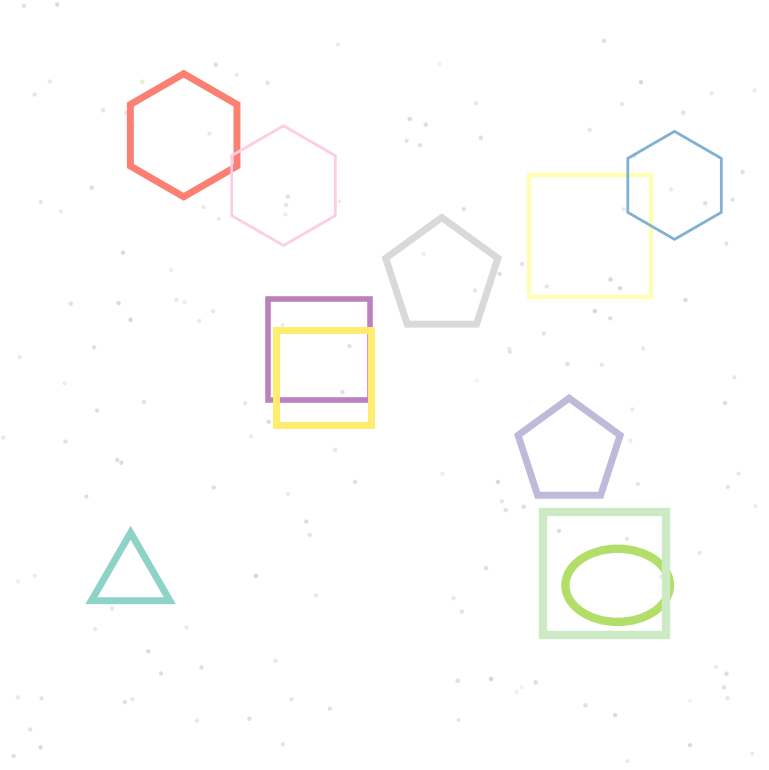[{"shape": "triangle", "thickness": 2.5, "radius": 0.29, "center": [0.17, 0.249]}, {"shape": "square", "thickness": 1.5, "radius": 0.4, "center": [0.767, 0.693]}, {"shape": "pentagon", "thickness": 2.5, "radius": 0.35, "center": [0.739, 0.413]}, {"shape": "hexagon", "thickness": 2.5, "radius": 0.4, "center": [0.239, 0.824]}, {"shape": "hexagon", "thickness": 1, "radius": 0.35, "center": [0.876, 0.759]}, {"shape": "oval", "thickness": 3, "radius": 0.34, "center": [0.802, 0.24]}, {"shape": "hexagon", "thickness": 1, "radius": 0.39, "center": [0.368, 0.759]}, {"shape": "pentagon", "thickness": 2.5, "radius": 0.38, "center": [0.574, 0.641]}, {"shape": "square", "thickness": 2, "radius": 0.33, "center": [0.414, 0.546]}, {"shape": "square", "thickness": 3, "radius": 0.4, "center": [0.785, 0.255]}, {"shape": "square", "thickness": 2.5, "radius": 0.31, "center": [0.42, 0.51]}]